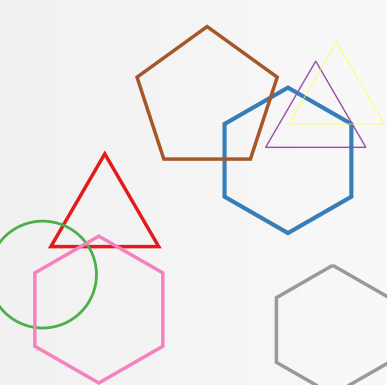[{"shape": "triangle", "thickness": 2.5, "radius": 0.8, "center": [0.27, 0.44]}, {"shape": "hexagon", "thickness": 3, "radius": 0.94, "center": [0.743, 0.584]}, {"shape": "circle", "thickness": 2, "radius": 0.69, "center": [0.11, 0.287]}, {"shape": "triangle", "thickness": 1, "radius": 0.75, "center": [0.815, 0.692]}, {"shape": "triangle", "thickness": 0.5, "radius": 0.71, "center": [0.869, 0.749]}, {"shape": "pentagon", "thickness": 2.5, "radius": 0.95, "center": [0.535, 0.741]}, {"shape": "hexagon", "thickness": 2.5, "radius": 0.95, "center": [0.255, 0.196]}, {"shape": "hexagon", "thickness": 2.5, "radius": 0.84, "center": [0.859, 0.143]}]